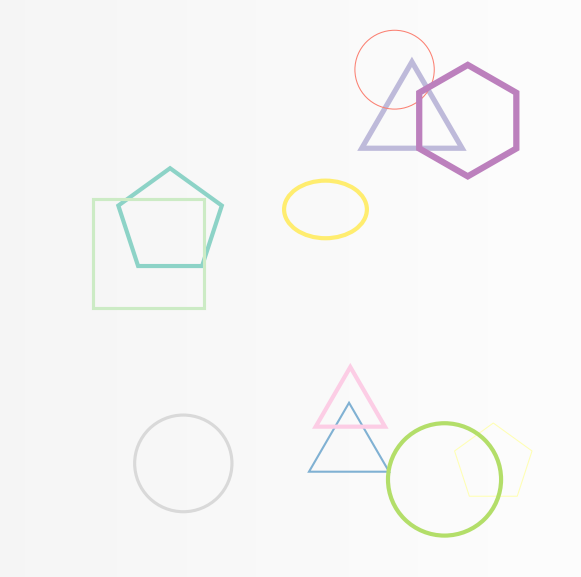[{"shape": "pentagon", "thickness": 2, "radius": 0.47, "center": [0.293, 0.614]}, {"shape": "pentagon", "thickness": 0.5, "radius": 0.35, "center": [0.849, 0.197]}, {"shape": "triangle", "thickness": 2.5, "radius": 0.5, "center": [0.709, 0.792]}, {"shape": "circle", "thickness": 0.5, "radius": 0.34, "center": [0.679, 0.878]}, {"shape": "triangle", "thickness": 1, "radius": 0.4, "center": [0.601, 0.222]}, {"shape": "circle", "thickness": 2, "radius": 0.49, "center": [0.765, 0.169]}, {"shape": "triangle", "thickness": 2, "radius": 0.34, "center": [0.603, 0.295]}, {"shape": "circle", "thickness": 1.5, "radius": 0.42, "center": [0.315, 0.197]}, {"shape": "hexagon", "thickness": 3, "radius": 0.48, "center": [0.805, 0.79]}, {"shape": "square", "thickness": 1.5, "radius": 0.47, "center": [0.256, 0.561]}, {"shape": "oval", "thickness": 2, "radius": 0.36, "center": [0.56, 0.636]}]